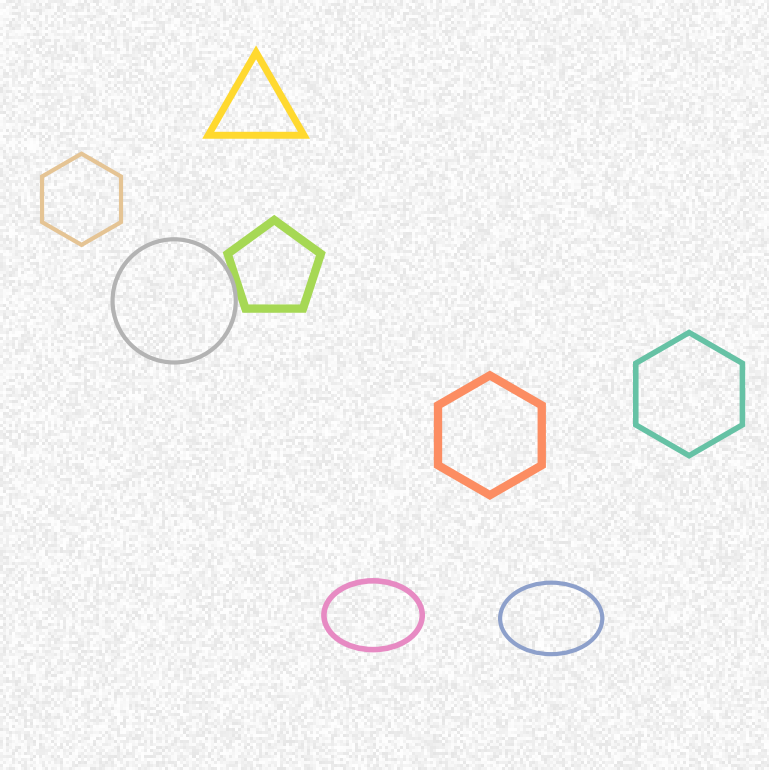[{"shape": "hexagon", "thickness": 2, "radius": 0.4, "center": [0.895, 0.488]}, {"shape": "hexagon", "thickness": 3, "radius": 0.39, "center": [0.636, 0.435]}, {"shape": "oval", "thickness": 1.5, "radius": 0.33, "center": [0.716, 0.197]}, {"shape": "oval", "thickness": 2, "radius": 0.32, "center": [0.485, 0.201]}, {"shape": "pentagon", "thickness": 3, "radius": 0.32, "center": [0.356, 0.651]}, {"shape": "triangle", "thickness": 2.5, "radius": 0.36, "center": [0.333, 0.86]}, {"shape": "hexagon", "thickness": 1.5, "radius": 0.3, "center": [0.106, 0.741]}, {"shape": "circle", "thickness": 1.5, "radius": 0.4, "center": [0.226, 0.609]}]